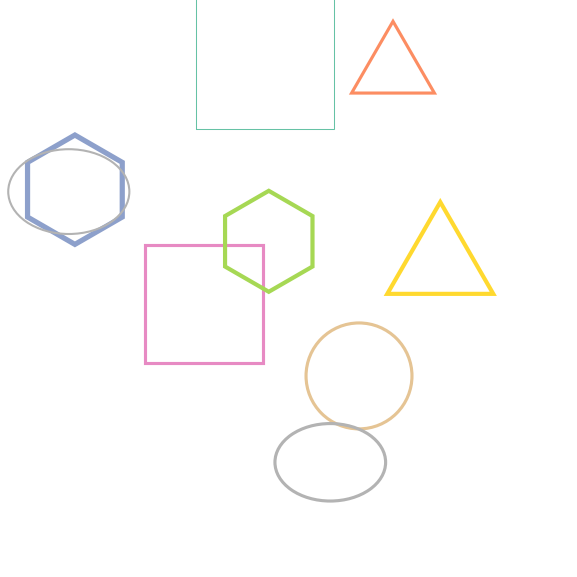[{"shape": "square", "thickness": 0.5, "radius": 0.6, "center": [0.459, 0.895]}, {"shape": "triangle", "thickness": 1.5, "radius": 0.41, "center": [0.681, 0.879]}, {"shape": "hexagon", "thickness": 2.5, "radius": 0.47, "center": [0.13, 0.671]}, {"shape": "square", "thickness": 1.5, "radius": 0.51, "center": [0.353, 0.473]}, {"shape": "hexagon", "thickness": 2, "radius": 0.44, "center": [0.465, 0.581]}, {"shape": "triangle", "thickness": 2, "radius": 0.53, "center": [0.762, 0.543]}, {"shape": "circle", "thickness": 1.5, "radius": 0.46, "center": [0.622, 0.348]}, {"shape": "oval", "thickness": 1, "radius": 0.52, "center": [0.119, 0.667]}, {"shape": "oval", "thickness": 1.5, "radius": 0.48, "center": [0.572, 0.199]}]